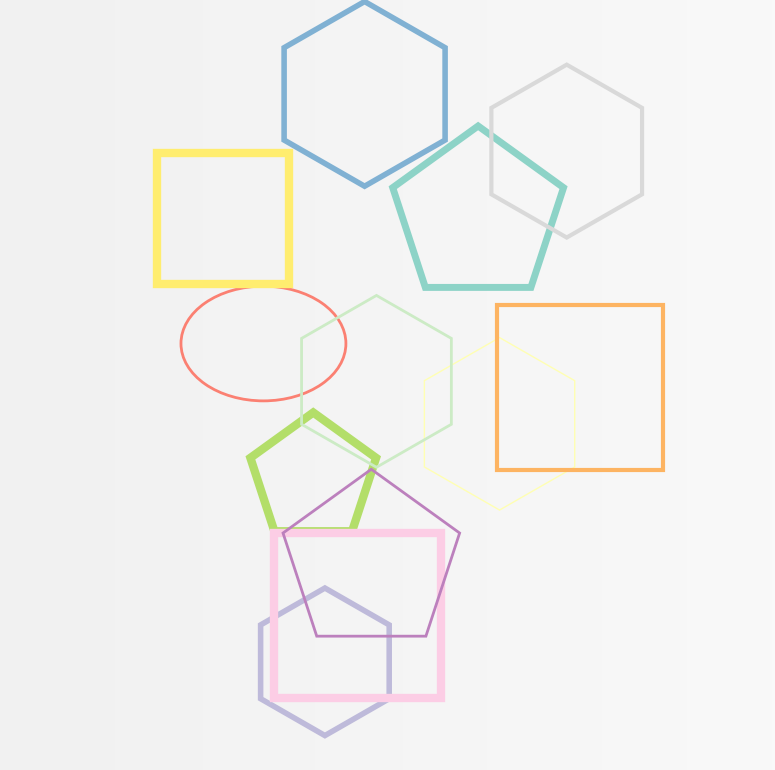[{"shape": "pentagon", "thickness": 2.5, "radius": 0.58, "center": [0.617, 0.72]}, {"shape": "hexagon", "thickness": 0.5, "radius": 0.56, "center": [0.645, 0.45]}, {"shape": "hexagon", "thickness": 2, "radius": 0.48, "center": [0.419, 0.141]}, {"shape": "oval", "thickness": 1, "radius": 0.53, "center": [0.34, 0.554]}, {"shape": "hexagon", "thickness": 2, "radius": 0.6, "center": [0.47, 0.878]}, {"shape": "square", "thickness": 1.5, "radius": 0.53, "center": [0.748, 0.497]}, {"shape": "pentagon", "thickness": 3, "radius": 0.43, "center": [0.404, 0.379]}, {"shape": "square", "thickness": 3, "radius": 0.54, "center": [0.461, 0.201]}, {"shape": "hexagon", "thickness": 1.5, "radius": 0.56, "center": [0.731, 0.804]}, {"shape": "pentagon", "thickness": 1, "radius": 0.6, "center": [0.479, 0.271]}, {"shape": "hexagon", "thickness": 1, "radius": 0.56, "center": [0.486, 0.505]}, {"shape": "square", "thickness": 3, "radius": 0.43, "center": [0.288, 0.716]}]